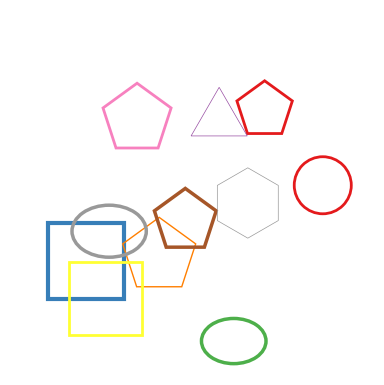[{"shape": "pentagon", "thickness": 2, "radius": 0.38, "center": [0.687, 0.714]}, {"shape": "circle", "thickness": 2, "radius": 0.37, "center": [0.838, 0.519]}, {"shape": "square", "thickness": 3, "radius": 0.49, "center": [0.223, 0.322]}, {"shape": "oval", "thickness": 2.5, "radius": 0.42, "center": [0.607, 0.114]}, {"shape": "triangle", "thickness": 0.5, "radius": 0.42, "center": [0.569, 0.689]}, {"shape": "pentagon", "thickness": 1, "radius": 0.5, "center": [0.413, 0.336]}, {"shape": "square", "thickness": 2, "radius": 0.47, "center": [0.275, 0.225]}, {"shape": "pentagon", "thickness": 2.5, "radius": 0.42, "center": [0.481, 0.426]}, {"shape": "pentagon", "thickness": 2, "radius": 0.47, "center": [0.356, 0.691]}, {"shape": "oval", "thickness": 2.5, "radius": 0.48, "center": [0.283, 0.399]}, {"shape": "hexagon", "thickness": 0.5, "radius": 0.46, "center": [0.644, 0.473]}]